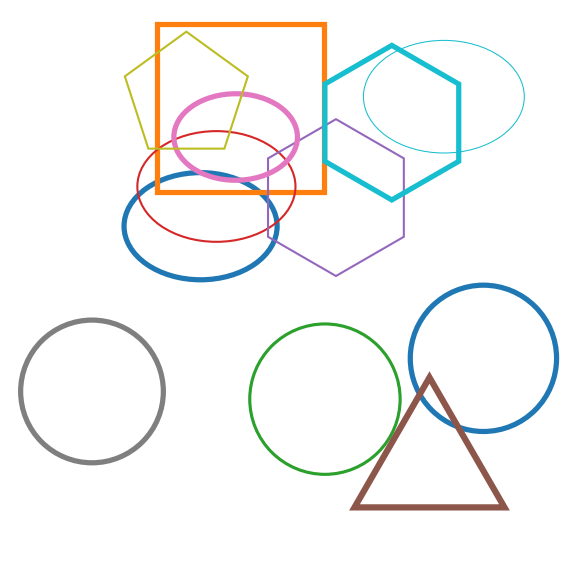[{"shape": "oval", "thickness": 2.5, "radius": 0.66, "center": [0.347, 0.607]}, {"shape": "circle", "thickness": 2.5, "radius": 0.63, "center": [0.837, 0.379]}, {"shape": "square", "thickness": 2.5, "radius": 0.73, "center": [0.417, 0.812]}, {"shape": "circle", "thickness": 1.5, "radius": 0.65, "center": [0.563, 0.308]}, {"shape": "oval", "thickness": 1, "radius": 0.68, "center": [0.375, 0.676]}, {"shape": "hexagon", "thickness": 1, "radius": 0.68, "center": [0.582, 0.657]}, {"shape": "triangle", "thickness": 3, "radius": 0.75, "center": [0.744, 0.196]}, {"shape": "oval", "thickness": 2.5, "radius": 0.53, "center": [0.408, 0.762]}, {"shape": "circle", "thickness": 2.5, "radius": 0.62, "center": [0.159, 0.321]}, {"shape": "pentagon", "thickness": 1, "radius": 0.56, "center": [0.323, 0.832]}, {"shape": "oval", "thickness": 0.5, "radius": 0.7, "center": [0.769, 0.832]}, {"shape": "hexagon", "thickness": 2.5, "radius": 0.67, "center": [0.678, 0.787]}]